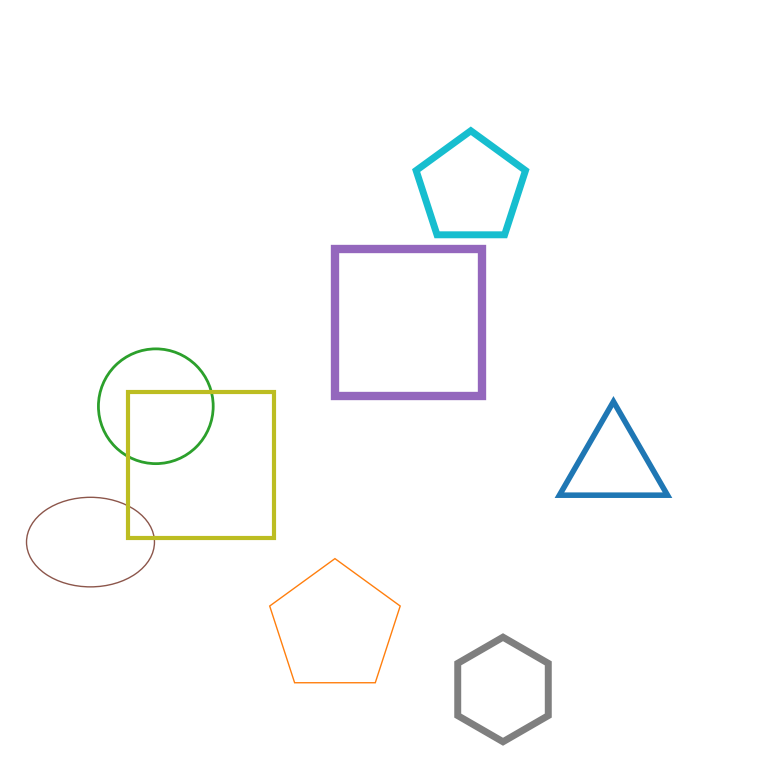[{"shape": "triangle", "thickness": 2, "radius": 0.41, "center": [0.797, 0.397]}, {"shape": "pentagon", "thickness": 0.5, "radius": 0.45, "center": [0.435, 0.185]}, {"shape": "circle", "thickness": 1, "radius": 0.37, "center": [0.202, 0.472]}, {"shape": "square", "thickness": 3, "radius": 0.48, "center": [0.53, 0.582]}, {"shape": "oval", "thickness": 0.5, "radius": 0.42, "center": [0.118, 0.296]}, {"shape": "hexagon", "thickness": 2.5, "radius": 0.34, "center": [0.653, 0.105]}, {"shape": "square", "thickness": 1.5, "radius": 0.47, "center": [0.261, 0.396]}, {"shape": "pentagon", "thickness": 2.5, "radius": 0.37, "center": [0.611, 0.755]}]